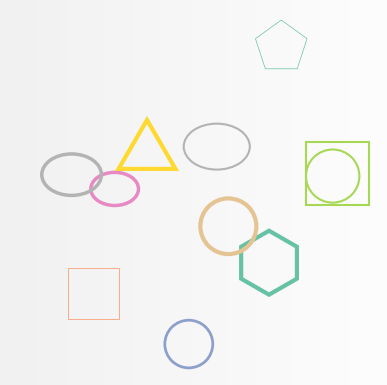[{"shape": "hexagon", "thickness": 3, "radius": 0.42, "center": [0.694, 0.318]}, {"shape": "pentagon", "thickness": 0.5, "radius": 0.35, "center": [0.726, 0.878]}, {"shape": "square", "thickness": 0.5, "radius": 0.33, "center": [0.241, 0.237]}, {"shape": "circle", "thickness": 2, "radius": 0.31, "center": [0.487, 0.106]}, {"shape": "oval", "thickness": 2.5, "radius": 0.31, "center": [0.296, 0.509]}, {"shape": "square", "thickness": 1.5, "radius": 0.41, "center": [0.871, 0.55]}, {"shape": "circle", "thickness": 1.5, "radius": 0.34, "center": [0.858, 0.543]}, {"shape": "triangle", "thickness": 3, "radius": 0.42, "center": [0.379, 0.604]}, {"shape": "circle", "thickness": 3, "radius": 0.36, "center": [0.589, 0.412]}, {"shape": "oval", "thickness": 2.5, "radius": 0.38, "center": [0.185, 0.546]}, {"shape": "oval", "thickness": 1.5, "radius": 0.43, "center": [0.559, 0.619]}]